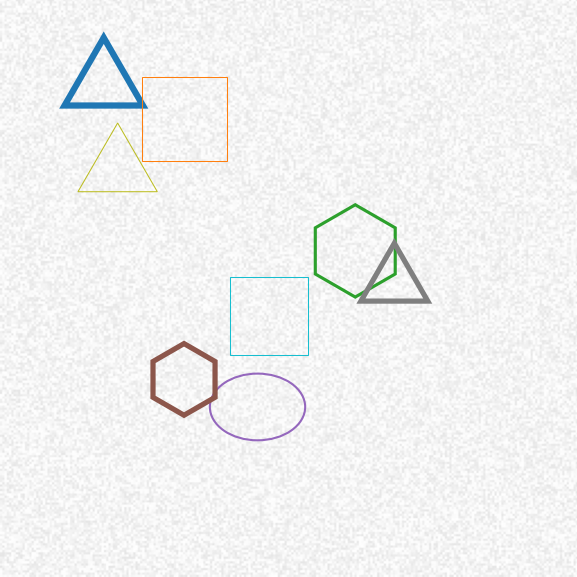[{"shape": "triangle", "thickness": 3, "radius": 0.39, "center": [0.18, 0.856]}, {"shape": "square", "thickness": 0.5, "radius": 0.37, "center": [0.32, 0.793]}, {"shape": "hexagon", "thickness": 1.5, "radius": 0.4, "center": [0.615, 0.565]}, {"shape": "oval", "thickness": 1, "radius": 0.41, "center": [0.446, 0.294]}, {"shape": "hexagon", "thickness": 2.5, "radius": 0.31, "center": [0.319, 0.342]}, {"shape": "triangle", "thickness": 2.5, "radius": 0.33, "center": [0.683, 0.511]}, {"shape": "triangle", "thickness": 0.5, "radius": 0.4, "center": [0.204, 0.707]}, {"shape": "square", "thickness": 0.5, "radius": 0.34, "center": [0.466, 0.452]}]